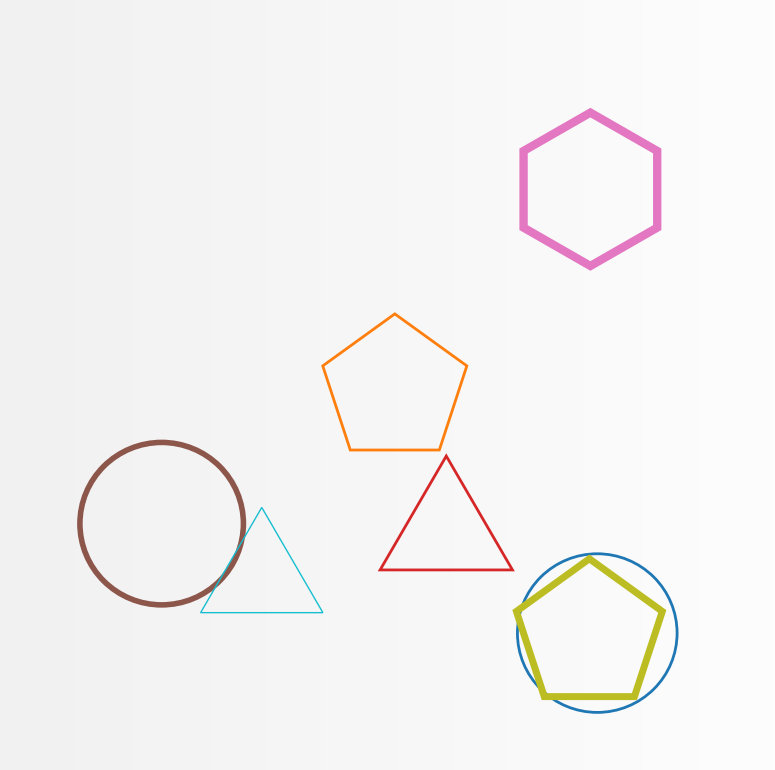[{"shape": "circle", "thickness": 1, "radius": 0.52, "center": [0.771, 0.178]}, {"shape": "pentagon", "thickness": 1, "radius": 0.49, "center": [0.509, 0.495]}, {"shape": "triangle", "thickness": 1, "radius": 0.49, "center": [0.576, 0.309]}, {"shape": "circle", "thickness": 2, "radius": 0.53, "center": [0.209, 0.32]}, {"shape": "hexagon", "thickness": 3, "radius": 0.5, "center": [0.762, 0.754]}, {"shape": "pentagon", "thickness": 2.5, "radius": 0.49, "center": [0.76, 0.175]}, {"shape": "triangle", "thickness": 0.5, "radius": 0.46, "center": [0.338, 0.25]}]